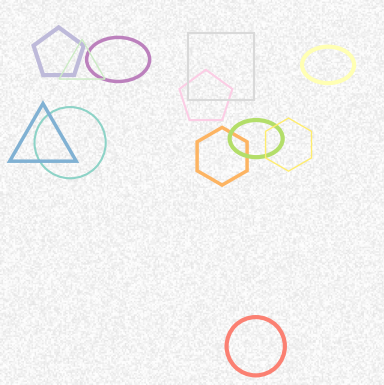[{"shape": "circle", "thickness": 1.5, "radius": 0.46, "center": [0.182, 0.629]}, {"shape": "oval", "thickness": 3, "radius": 0.34, "center": [0.852, 0.831]}, {"shape": "pentagon", "thickness": 3, "radius": 0.34, "center": [0.152, 0.86]}, {"shape": "circle", "thickness": 3, "radius": 0.38, "center": [0.664, 0.101]}, {"shape": "triangle", "thickness": 2.5, "radius": 0.5, "center": [0.112, 0.631]}, {"shape": "hexagon", "thickness": 2.5, "radius": 0.37, "center": [0.577, 0.594]}, {"shape": "oval", "thickness": 3, "radius": 0.34, "center": [0.665, 0.64]}, {"shape": "pentagon", "thickness": 1.5, "radius": 0.36, "center": [0.535, 0.747]}, {"shape": "square", "thickness": 1.5, "radius": 0.43, "center": [0.574, 0.827]}, {"shape": "oval", "thickness": 2.5, "radius": 0.41, "center": [0.307, 0.846]}, {"shape": "triangle", "thickness": 1, "radius": 0.34, "center": [0.213, 0.829]}, {"shape": "hexagon", "thickness": 1, "radius": 0.34, "center": [0.749, 0.624]}]